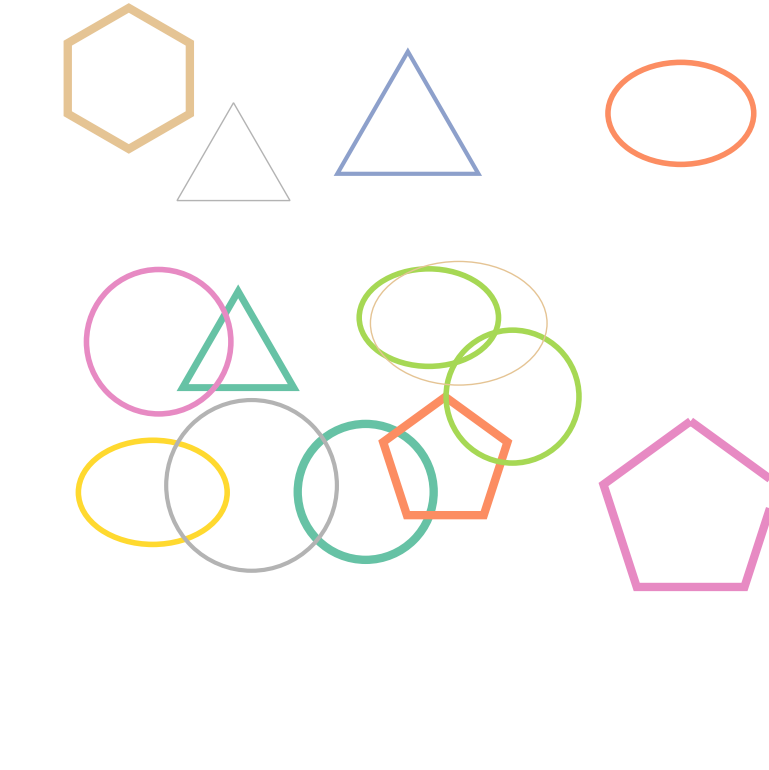[{"shape": "circle", "thickness": 3, "radius": 0.44, "center": [0.475, 0.361]}, {"shape": "triangle", "thickness": 2.5, "radius": 0.42, "center": [0.309, 0.538]}, {"shape": "oval", "thickness": 2, "radius": 0.47, "center": [0.884, 0.853]}, {"shape": "pentagon", "thickness": 3, "radius": 0.42, "center": [0.578, 0.4]}, {"shape": "triangle", "thickness": 1.5, "radius": 0.53, "center": [0.53, 0.827]}, {"shape": "pentagon", "thickness": 3, "radius": 0.59, "center": [0.897, 0.334]}, {"shape": "circle", "thickness": 2, "radius": 0.47, "center": [0.206, 0.556]}, {"shape": "circle", "thickness": 2, "radius": 0.43, "center": [0.666, 0.485]}, {"shape": "oval", "thickness": 2, "radius": 0.45, "center": [0.557, 0.588]}, {"shape": "oval", "thickness": 2, "radius": 0.48, "center": [0.198, 0.361]}, {"shape": "hexagon", "thickness": 3, "radius": 0.46, "center": [0.167, 0.898]}, {"shape": "oval", "thickness": 0.5, "radius": 0.57, "center": [0.596, 0.58]}, {"shape": "triangle", "thickness": 0.5, "radius": 0.42, "center": [0.303, 0.782]}, {"shape": "circle", "thickness": 1.5, "radius": 0.55, "center": [0.327, 0.37]}]